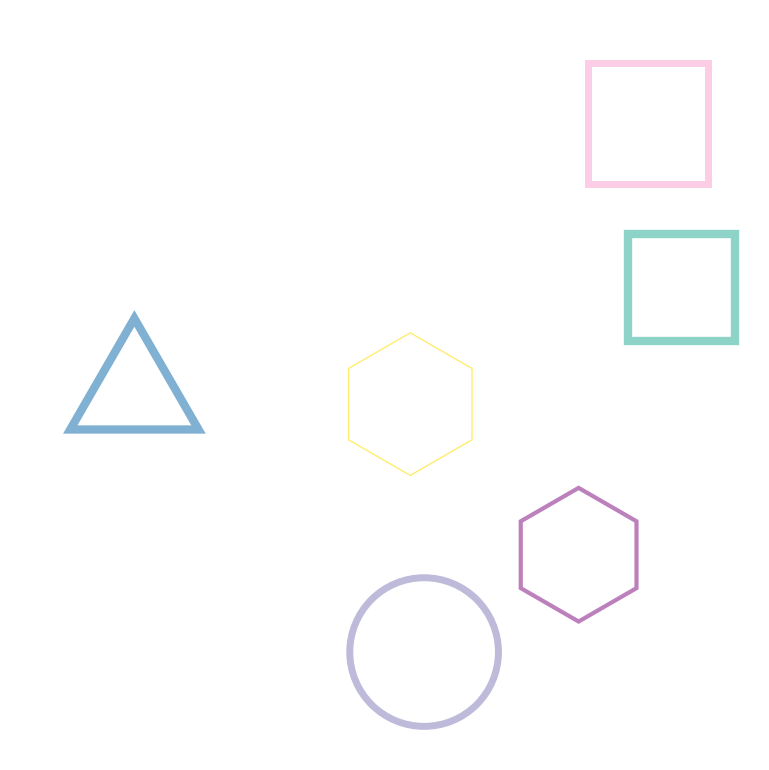[{"shape": "square", "thickness": 3, "radius": 0.35, "center": [0.885, 0.627]}, {"shape": "circle", "thickness": 2.5, "radius": 0.48, "center": [0.551, 0.153]}, {"shape": "triangle", "thickness": 3, "radius": 0.48, "center": [0.175, 0.49]}, {"shape": "square", "thickness": 2.5, "radius": 0.39, "center": [0.842, 0.84]}, {"shape": "hexagon", "thickness": 1.5, "radius": 0.43, "center": [0.751, 0.28]}, {"shape": "hexagon", "thickness": 0.5, "radius": 0.46, "center": [0.533, 0.475]}]